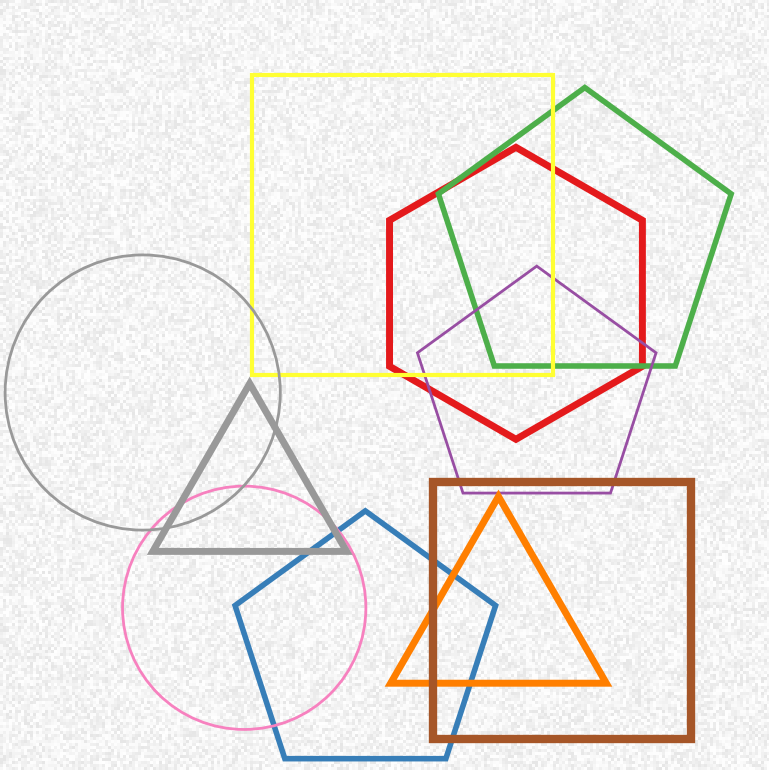[{"shape": "hexagon", "thickness": 2.5, "radius": 0.95, "center": [0.67, 0.619]}, {"shape": "pentagon", "thickness": 2, "radius": 0.89, "center": [0.474, 0.159]}, {"shape": "pentagon", "thickness": 2, "radius": 1.0, "center": [0.759, 0.686]}, {"shape": "pentagon", "thickness": 1, "radius": 0.81, "center": [0.697, 0.491]}, {"shape": "triangle", "thickness": 2.5, "radius": 0.81, "center": [0.647, 0.194]}, {"shape": "square", "thickness": 1.5, "radius": 0.98, "center": [0.523, 0.708]}, {"shape": "square", "thickness": 3, "radius": 0.84, "center": [0.73, 0.208]}, {"shape": "circle", "thickness": 1, "radius": 0.79, "center": [0.317, 0.211]}, {"shape": "circle", "thickness": 1, "radius": 0.89, "center": [0.185, 0.49]}, {"shape": "triangle", "thickness": 2.5, "radius": 0.73, "center": [0.324, 0.357]}]